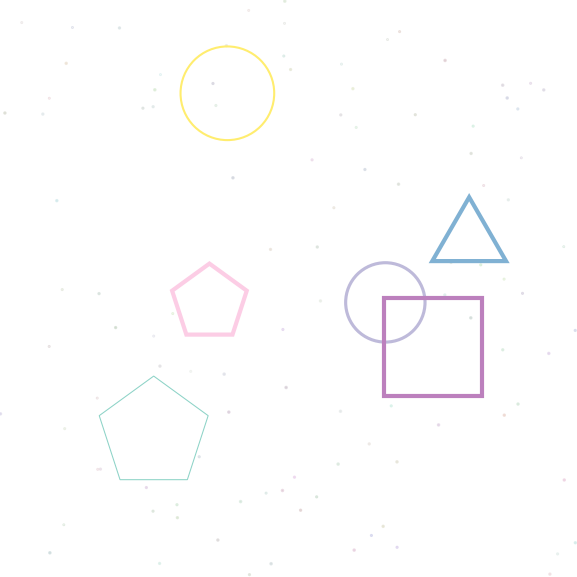[{"shape": "pentagon", "thickness": 0.5, "radius": 0.5, "center": [0.266, 0.249]}, {"shape": "circle", "thickness": 1.5, "radius": 0.34, "center": [0.667, 0.475]}, {"shape": "triangle", "thickness": 2, "radius": 0.37, "center": [0.812, 0.584]}, {"shape": "pentagon", "thickness": 2, "radius": 0.34, "center": [0.363, 0.475]}, {"shape": "square", "thickness": 2, "radius": 0.42, "center": [0.749, 0.399]}, {"shape": "circle", "thickness": 1, "radius": 0.41, "center": [0.394, 0.838]}]